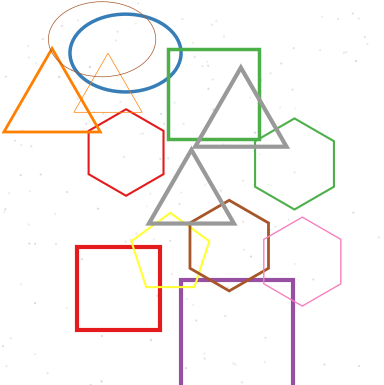[{"shape": "hexagon", "thickness": 1.5, "radius": 0.56, "center": [0.327, 0.604]}, {"shape": "square", "thickness": 3, "radius": 0.54, "center": [0.308, 0.251]}, {"shape": "oval", "thickness": 2.5, "radius": 0.72, "center": [0.326, 0.862]}, {"shape": "square", "thickness": 2.5, "radius": 0.59, "center": [0.554, 0.756]}, {"shape": "hexagon", "thickness": 1.5, "radius": 0.59, "center": [0.765, 0.574]}, {"shape": "square", "thickness": 3, "radius": 0.73, "center": [0.615, 0.128]}, {"shape": "triangle", "thickness": 2, "radius": 0.72, "center": [0.135, 0.729]}, {"shape": "triangle", "thickness": 0.5, "radius": 0.51, "center": [0.281, 0.759]}, {"shape": "pentagon", "thickness": 1.5, "radius": 0.53, "center": [0.442, 0.34]}, {"shape": "oval", "thickness": 0.5, "radius": 0.7, "center": [0.265, 0.898]}, {"shape": "hexagon", "thickness": 2, "radius": 0.59, "center": [0.595, 0.362]}, {"shape": "hexagon", "thickness": 1, "radius": 0.58, "center": [0.785, 0.321]}, {"shape": "triangle", "thickness": 3, "radius": 0.64, "center": [0.497, 0.483]}, {"shape": "triangle", "thickness": 3, "radius": 0.68, "center": [0.626, 0.687]}]